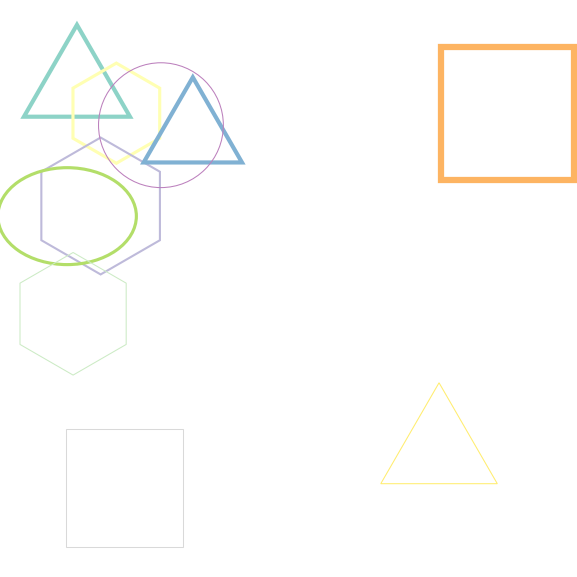[{"shape": "triangle", "thickness": 2, "radius": 0.53, "center": [0.133, 0.85]}, {"shape": "hexagon", "thickness": 1.5, "radius": 0.43, "center": [0.201, 0.803]}, {"shape": "hexagon", "thickness": 1, "radius": 0.59, "center": [0.174, 0.642]}, {"shape": "triangle", "thickness": 2, "radius": 0.49, "center": [0.334, 0.767]}, {"shape": "square", "thickness": 3, "radius": 0.58, "center": [0.878, 0.803]}, {"shape": "oval", "thickness": 1.5, "radius": 0.6, "center": [0.116, 0.625]}, {"shape": "square", "thickness": 0.5, "radius": 0.51, "center": [0.215, 0.154]}, {"shape": "circle", "thickness": 0.5, "radius": 0.54, "center": [0.279, 0.782]}, {"shape": "hexagon", "thickness": 0.5, "radius": 0.53, "center": [0.127, 0.456]}, {"shape": "triangle", "thickness": 0.5, "radius": 0.58, "center": [0.76, 0.22]}]